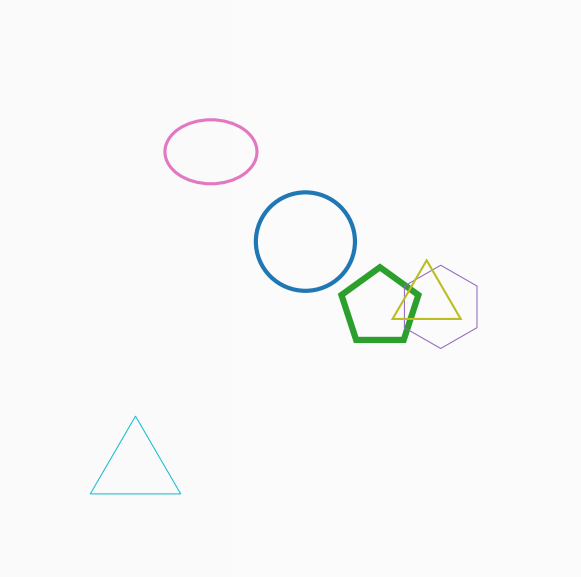[{"shape": "circle", "thickness": 2, "radius": 0.43, "center": [0.525, 0.581]}, {"shape": "pentagon", "thickness": 3, "radius": 0.35, "center": [0.654, 0.467]}, {"shape": "hexagon", "thickness": 0.5, "radius": 0.36, "center": [0.758, 0.468]}, {"shape": "oval", "thickness": 1.5, "radius": 0.4, "center": [0.363, 0.736]}, {"shape": "triangle", "thickness": 1, "radius": 0.34, "center": [0.734, 0.481]}, {"shape": "triangle", "thickness": 0.5, "radius": 0.45, "center": [0.233, 0.189]}]